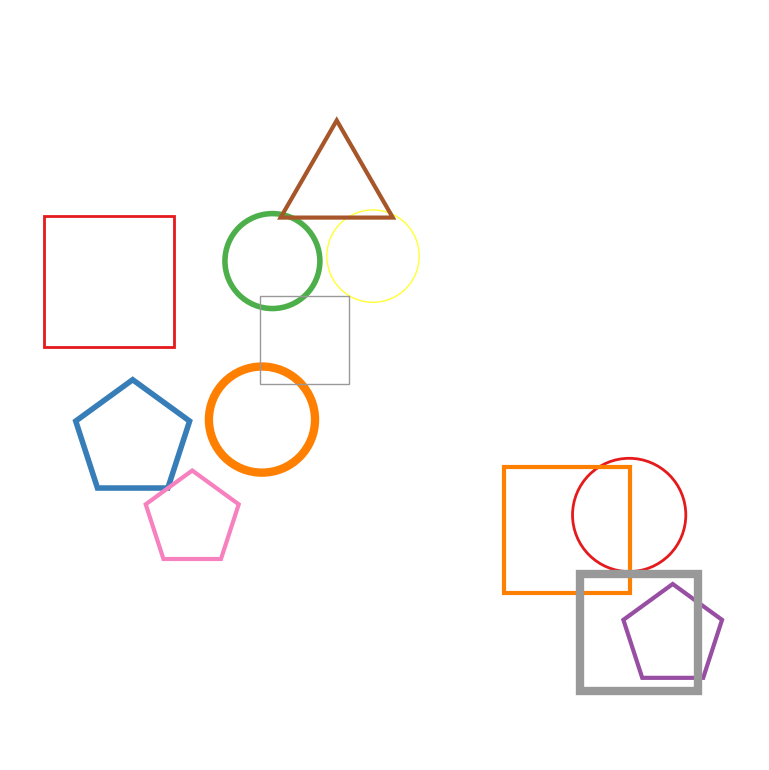[{"shape": "circle", "thickness": 1, "radius": 0.37, "center": [0.817, 0.331]}, {"shape": "square", "thickness": 1, "radius": 0.42, "center": [0.142, 0.635]}, {"shape": "pentagon", "thickness": 2, "radius": 0.39, "center": [0.172, 0.429]}, {"shape": "circle", "thickness": 2, "radius": 0.31, "center": [0.354, 0.661]}, {"shape": "pentagon", "thickness": 1.5, "radius": 0.34, "center": [0.874, 0.174]}, {"shape": "circle", "thickness": 3, "radius": 0.34, "center": [0.34, 0.455]}, {"shape": "square", "thickness": 1.5, "radius": 0.41, "center": [0.736, 0.312]}, {"shape": "circle", "thickness": 0.5, "radius": 0.3, "center": [0.484, 0.667]}, {"shape": "triangle", "thickness": 1.5, "radius": 0.42, "center": [0.437, 0.759]}, {"shape": "pentagon", "thickness": 1.5, "radius": 0.32, "center": [0.25, 0.325]}, {"shape": "square", "thickness": 0.5, "radius": 0.29, "center": [0.395, 0.559]}, {"shape": "square", "thickness": 3, "radius": 0.38, "center": [0.83, 0.179]}]